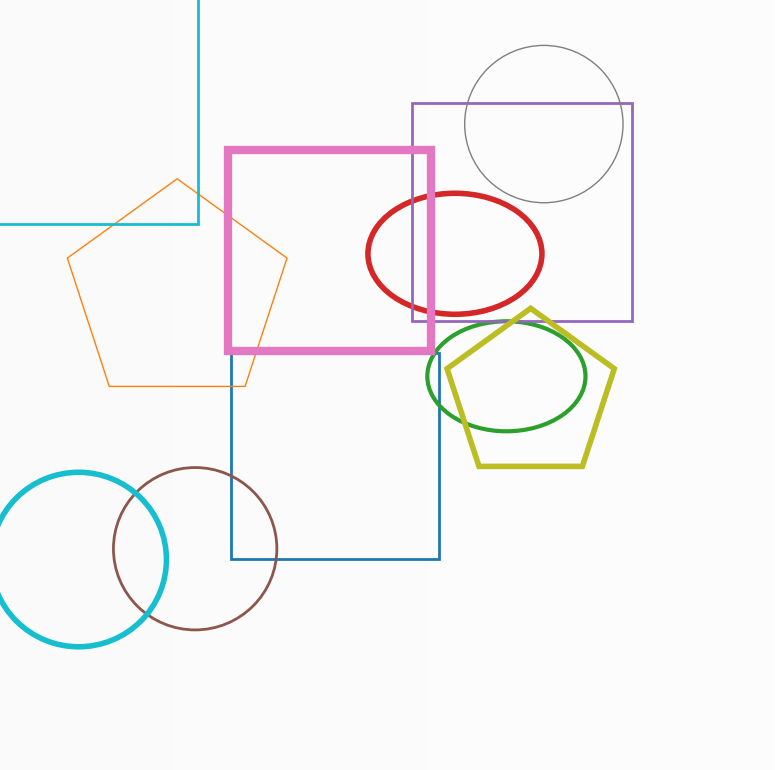[{"shape": "square", "thickness": 1, "radius": 0.67, "center": [0.432, 0.408]}, {"shape": "pentagon", "thickness": 0.5, "radius": 0.75, "center": [0.229, 0.619]}, {"shape": "oval", "thickness": 1.5, "radius": 0.51, "center": [0.653, 0.511]}, {"shape": "oval", "thickness": 2, "radius": 0.56, "center": [0.587, 0.67]}, {"shape": "square", "thickness": 1, "radius": 0.71, "center": [0.673, 0.724]}, {"shape": "circle", "thickness": 1, "radius": 0.53, "center": [0.252, 0.287]}, {"shape": "square", "thickness": 3, "radius": 0.65, "center": [0.425, 0.675]}, {"shape": "circle", "thickness": 0.5, "radius": 0.51, "center": [0.702, 0.839]}, {"shape": "pentagon", "thickness": 2, "radius": 0.57, "center": [0.685, 0.486]}, {"shape": "square", "thickness": 1, "radius": 0.74, "center": [0.107, 0.858]}, {"shape": "circle", "thickness": 2, "radius": 0.57, "center": [0.101, 0.273]}]